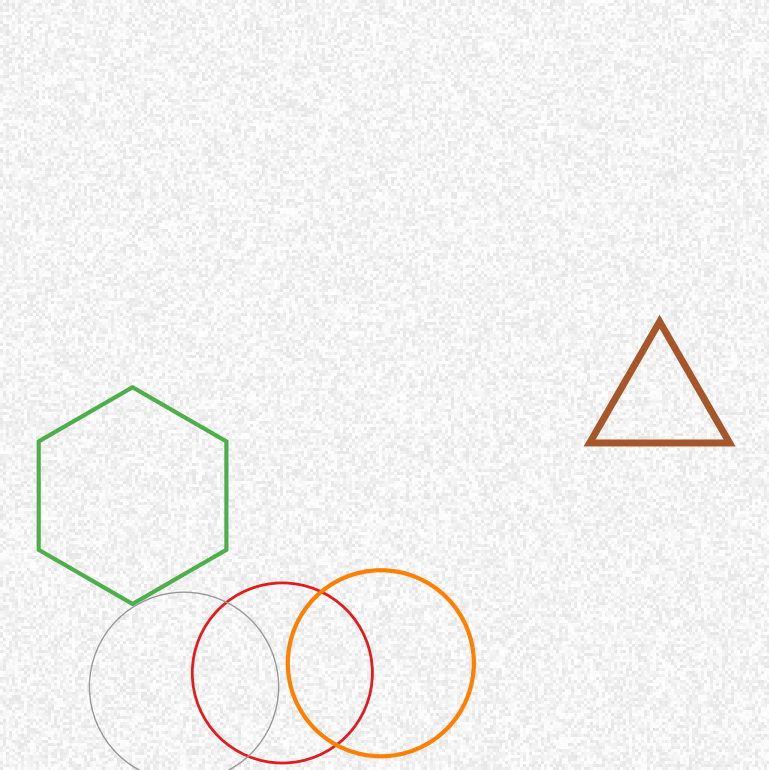[{"shape": "circle", "thickness": 1, "radius": 0.58, "center": [0.367, 0.126]}, {"shape": "hexagon", "thickness": 1.5, "radius": 0.7, "center": [0.172, 0.356]}, {"shape": "circle", "thickness": 1.5, "radius": 0.6, "center": [0.495, 0.139]}, {"shape": "triangle", "thickness": 2.5, "radius": 0.52, "center": [0.857, 0.477]}, {"shape": "circle", "thickness": 0.5, "radius": 0.61, "center": [0.239, 0.108]}]